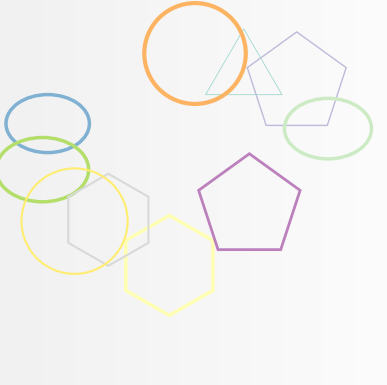[{"shape": "triangle", "thickness": 0.5, "radius": 0.57, "center": [0.629, 0.811]}, {"shape": "hexagon", "thickness": 2.5, "radius": 0.65, "center": [0.437, 0.311]}, {"shape": "pentagon", "thickness": 1, "radius": 0.67, "center": [0.766, 0.783]}, {"shape": "oval", "thickness": 2.5, "radius": 0.54, "center": [0.123, 0.679]}, {"shape": "circle", "thickness": 3, "radius": 0.65, "center": [0.503, 0.861]}, {"shape": "oval", "thickness": 2.5, "radius": 0.6, "center": [0.109, 0.559]}, {"shape": "hexagon", "thickness": 1.5, "radius": 0.6, "center": [0.28, 0.429]}, {"shape": "pentagon", "thickness": 2, "radius": 0.69, "center": [0.644, 0.463]}, {"shape": "oval", "thickness": 2.5, "radius": 0.56, "center": [0.846, 0.666]}, {"shape": "circle", "thickness": 1.5, "radius": 0.68, "center": [0.192, 0.426]}]